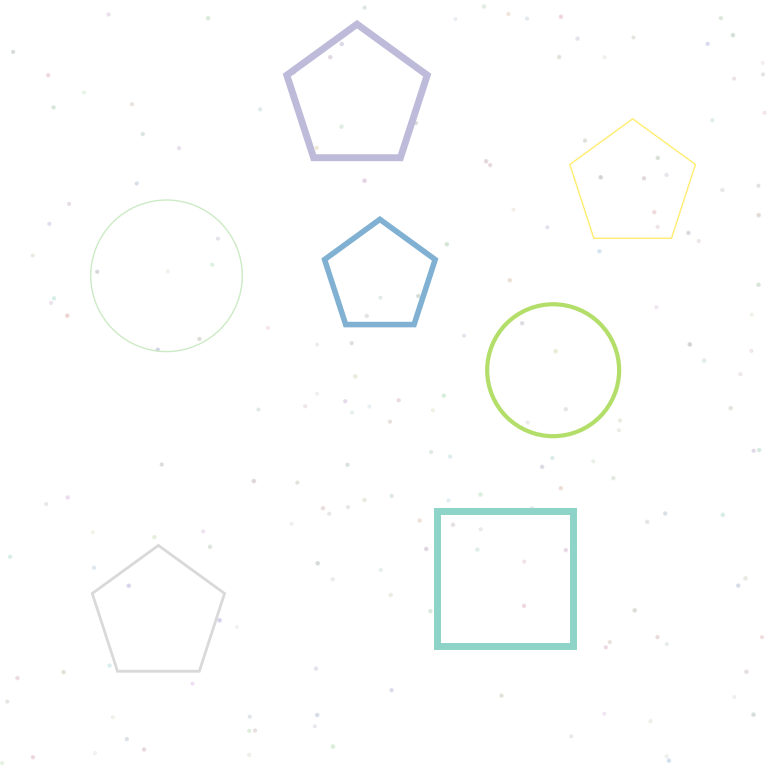[{"shape": "square", "thickness": 2.5, "radius": 0.44, "center": [0.656, 0.248]}, {"shape": "pentagon", "thickness": 2.5, "radius": 0.48, "center": [0.464, 0.873]}, {"shape": "pentagon", "thickness": 2, "radius": 0.38, "center": [0.493, 0.64]}, {"shape": "circle", "thickness": 1.5, "radius": 0.43, "center": [0.718, 0.519]}, {"shape": "pentagon", "thickness": 1, "radius": 0.45, "center": [0.206, 0.201]}, {"shape": "circle", "thickness": 0.5, "radius": 0.49, "center": [0.216, 0.642]}, {"shape": "pentagon", "thickness": 0.5, "radius": 0.43, "center": [0.822, 0.76]}]